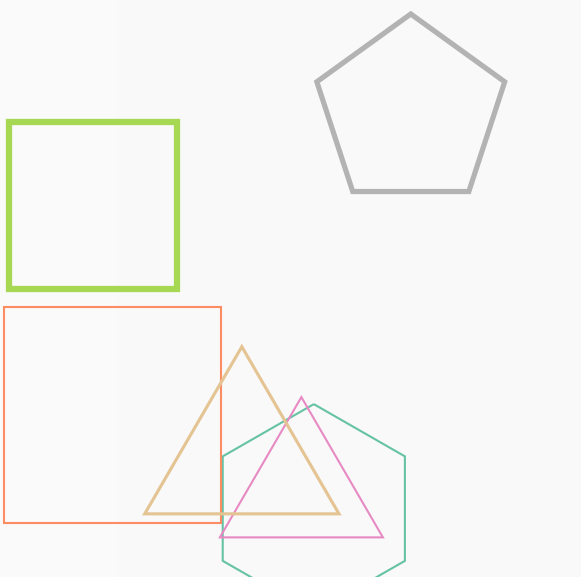[{"shape": "hexagon", "thickness": 1, "radius": 0.9, "center": [0.54, 0.118]}, {"shape": "square", "thickness": 1, "radius": 0.94, "center": [0.194, 0.281]}, {"shape": "triangle", "thickness": 1, "radius": 0.81, "center": [0.519, 0.15]}, {"shape": "square", "thickness": 3, "radius": 0.72, "center": [0.16, 0.643]}, {"shape": "triangle", "thickness": 1.5, "radius": 0.96, "center": [0.416, 0.206]}, {"shape": "pentagon", "thickness": 2.5, "radius": 0.85, "center": [0.707, 0.805]}]